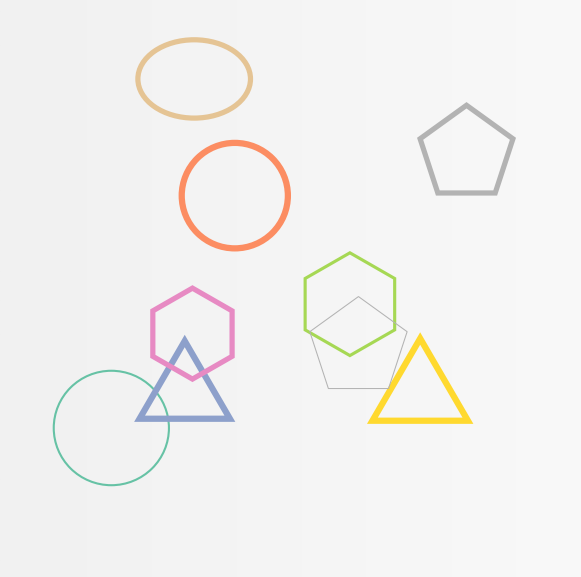[{"shape": "circle", "thickness": 1, "radius": 0.5, "center": [0.192, 0.258]}, {"shape": "circle", "thickness": 3, "radius": 0.46, "center": [0.404, 0.66]}, {"shape": "triangle", "thickness": 3, "radius": 0.45, "center": [0.318, 0.319]}, {"shape": "hexagon", "thickness": 2.5, "radius": 0.39, "center": [0.331, 0.421]}, {"shape": "hexagon", "thickness": 1.5, "radius": 0.44, "center": [0.602, 0.472]}, {"shape": "triangle", "thickness": 3, "radius": 0.47, "center": [0.723, 0.318]}, {"shape": "oval", "thickness": 2.5, "radius": 0.48, "center": [0.334, 0.862]}, {"shape": "pentagon", "thickness": 2.5, "radius": 0.42, "center": [0.803, 0.733]}, {"shape": "pentagon", "thickness": 0.5, "radius": 0.44, "center": [0.617, 0.398]}]